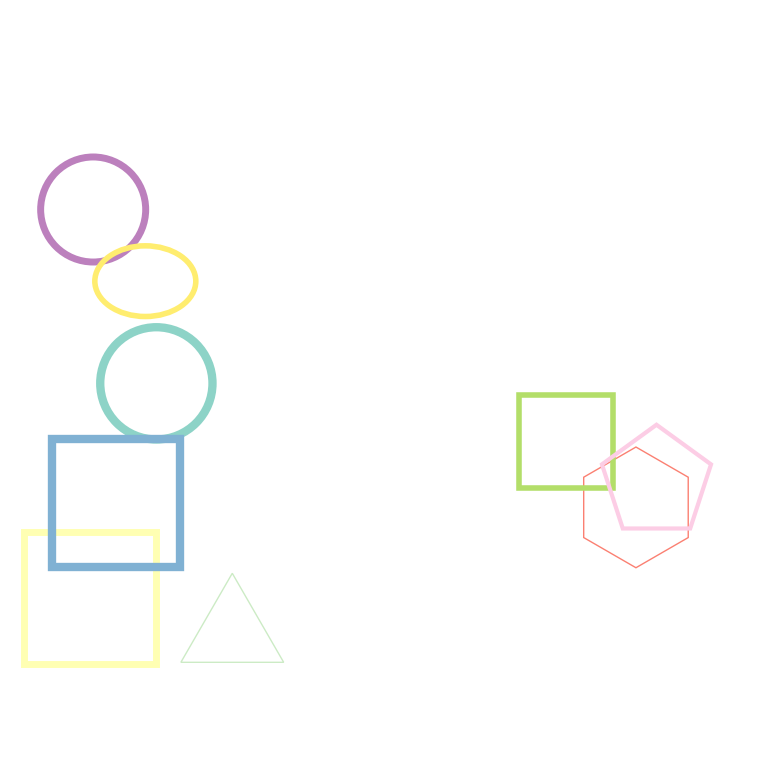[{"shape": "circle", "thickness": 3, "radius": 0.36, "center": [0.203, 0.502]}, {"shape": "square", "thickness": 2.5, "radius": 0.43, "center": [0.117, 0.223]}, {"shape": "hexagon", "thickness": 0.5, "radius": 0.39, "center": [0.826, 0.341]}, {"shape": "square", "thickness": 3, "radius": 0.42, "center": [0.151, 0.346]}, {"shape": "square", "thickness": 2, "radius": 0.3, "center": [0.735, 0.427]}, {"shape": "pentagon", "thickness": 1.5, "radius": 0.37, "center": [0.853, 0.374]}, {"shape": "circle", "thickness": 2.5, "radius": 0.34, "center": [0.121, 0.728]}, {"shape": "triangle", "thickness": 0.5, "radius": 0.39, "center": [0.302, 0.178]}, {"shape": "oval", "thickness": 2, "radius": 0.33, "center": [0.189, 0.635]}]